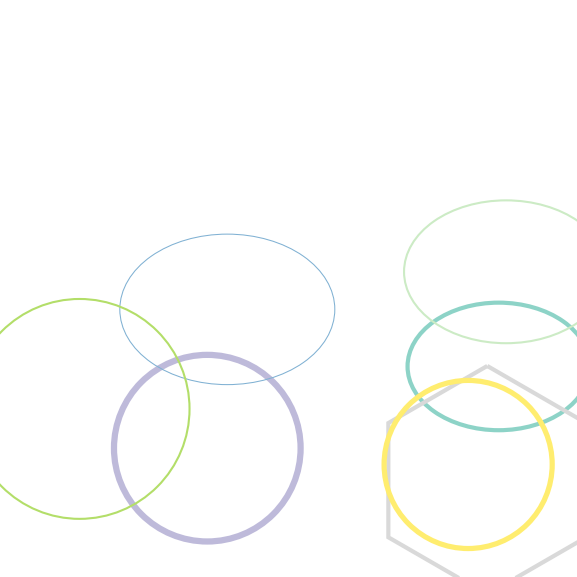[{"shape": "oval", "thickness": 2, "radius": 0.79, "center": [0.864, 0.365]}, {"shape": "circle", "thickness": 3, "radius": 0.81, "center": [0.359, 0.223]}, {"shape": "oval", "thickness": 0.5, "radius": 0.93, "center": [0.394, 0.463]}, {"shape": "circle", "thickness": 1, "radius": 0.95, "center": [0.138, 0.291]}, {"shape": "hexagon", "thickness": 2, "radius": 0.99, "center": [0.844, 0.168]}, {"shape": "oval", "thickness": 1, "radius": 0.88, "center": [0.876, 0.529]}, {"shape": "circle", "thickness": 2.5, "radius": 0.73, "center": [0.811, 0.195]}]